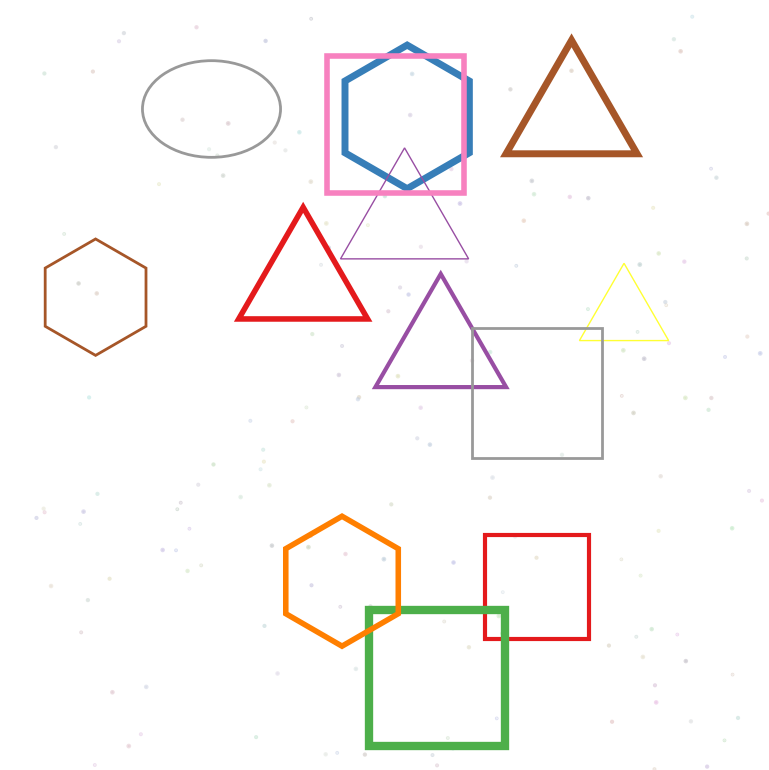[{"shape": "square", "thickness": 1.5, "radius": 0.34, "center": [0.698, 0.238]}, {"shape": "triangle", "thickness": 2, "radius": 0.48, "center": [0.394, 0.634]}, {"shape": "hexagon", "thickness": 2.5, "radius": 0.47, "center": [0.529, 0.848]}, {"shape": "square", "thickness": 3, "radius": 0.44, "center": [0.567, 0.119]}, {"shape": "triangle", "thickness": 1.5, "radius": 0.49, "center": [0.572, 0.546]}, {"shape": "triangle", "thickness": 0.5, "radius": 0.48, "center": [0.525, 0.712]}, {"shape": "hexagon", "thickness": 2, "radius": 0.42, "center": [0.444, 0.245]}, {"shape": "triangle", "thickness": 0.5, "radius": 0.33, "center": [0.81, 0.591]}, {"shape": "triangle", "thickness": 2.5, "radius": 0.49, "center": [0.742, 0.849]}, {"shape": "hexagon", "thickness": 1, "radius": 0.38, "center": [0.124, 0.614]}, {"shape": "square", "thickness": 2, "radius": 0.44, "center": [0.513, 0.838]}, {"shape": "oval", "thickness": 1, "radius": 0.45, "center": [0.275, 0.858]}, {"shape": "square", "thickness": 1, "radius": 0.42, "center": [0.697, 0.49]}]